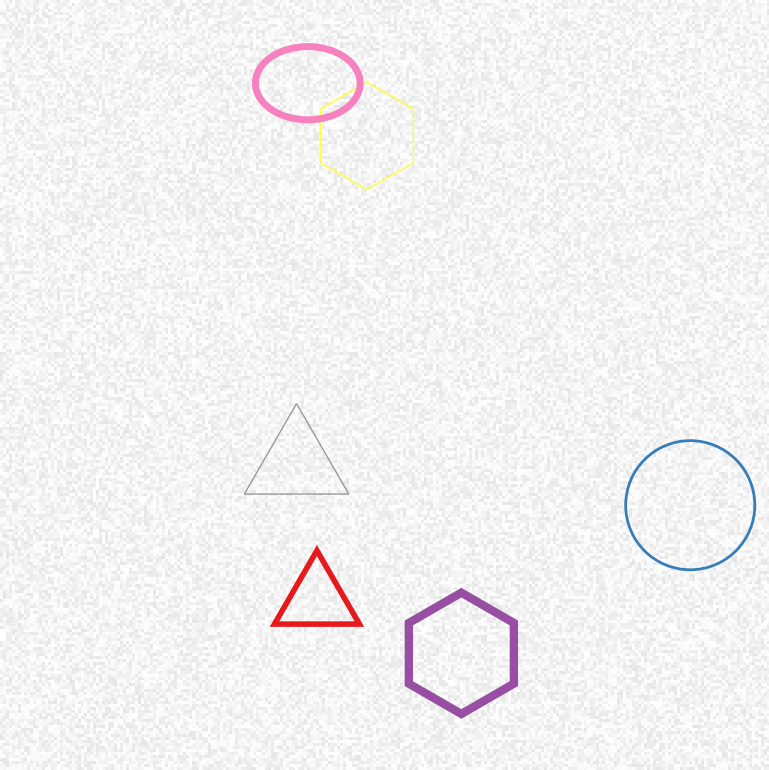[{"shape": "triangle", "thickness": 2, "radius": 0.32, "center": [0.412, 0.221]}, {"shape": "circle", "thickness": 1, "radius": 0.42, "center": [0.896, 0.344]}, {"shape": "hexagon", "thickness": 3, "radius": 0.39, "center": [0.599, 0.152]}, {"shape": "hexagon", "thickness": 0.5, "radius": 0.35, "center": [0.476, 0.824]}, {"shape": "oval", "thickness": 2.5, "radius": 0.34, "center": [0.4, 0.892]}, {"shape": "triangle", "thickness": 0.5, "radius": 0.39, "center": [0.385, 0.398]}]